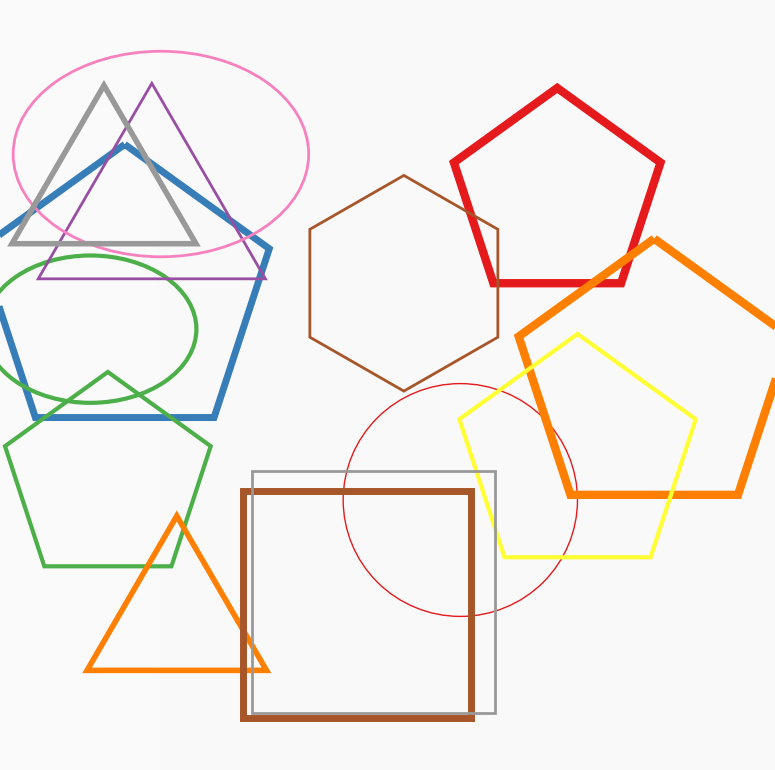[{"shape": "circle", "thickness": 0.5, "radius": 0.76, "center": [0.594, 0.351]}, {"shape": "pentagon", "thickness": 3, "radius": 0.7, "center": [0.719, 0.746]}, {"shape": "pentagon", "thickness": 2.5, "radius": 0.98, "center": [0.161, 0.616]}, {"shape": "pentagon", "thickness": 1.5, "radius": 0.7, "center": [0.139, 0.377]}, {"shape": "oval", "thickness": 1.5, "radius": 0.68, "center": [0.117, 0.573]}, {"shape": "triangle", "thickness": 1, "radius": 0.85, "center": [0.196, 0.723]}, {"shape": "pentagon", "thickness": 3, "radius": 0.92, "center": [0.844, 0.506]}, {"shape": "triangle", "thickness": 2, "radius": 0.67, "center": [0.228, 0.196]}, {"shape": "pentagon", "thickness": 1.5, "radius": 0.8, "center": [0.745, 0.406]}, {"shape": "hexagon", "thickness": 1, "radius": 0.7, "center": [0.521, 0.632]}, {"shape": "square", "thickness": 2.5, "radius": 0.74, "center": [0.461, 0.215]}, {"shape": "oval", "thickness": 1, "radius": 0.95, "center": [0.208, 0.8]}, {"shape": "square", "thickness": 1, "radius": 0.78, "center": [0.482, 0.231]}, {"shape": "triangle", "thickness": 2, "radius": 0.69, "center": [0.134, 0.752]}]